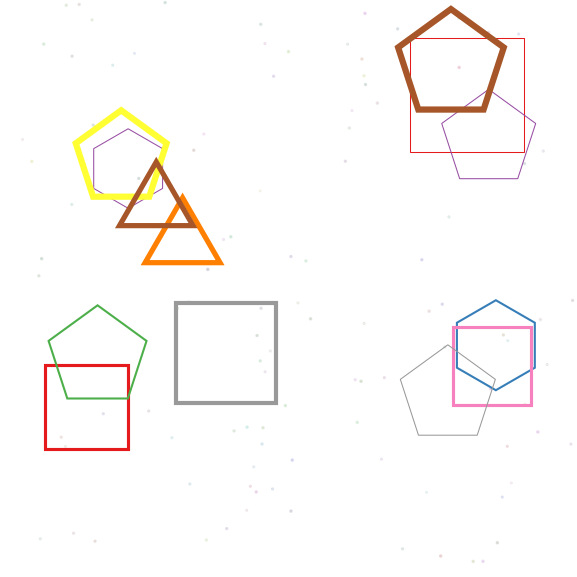[{"shape": "square", "thickness": 1.5, "radius": 0.36, "center": [0.15, 0.295]}, {"shape": "square", "thickness": 0.5, "radius": 0.49, "center": [0.808, 0.834]}, {"shape": "hexagon", "thickness": 1, "radius": 0.39, "center": [0.859, 0.401]}, {"shape": "pentagon", "thickness": 1, "radius": 0.45, "center": [0.169, 0.381]}, {"shape": "pentagon", "thickness": 0.5, "radius": 0.43, "center": [0.846, 0.759]}, {"shape": "hexagon", "thickness": 0.5, "radius": 0.34, "center": [0.222, 0.707]}, {"shape": "triangle", "thickness": 2.5, "radius": 0.37, "center": [0.316, 0.582]}, {"shape": "pentagon", "thickness": 3, "radius": 0.41, "center": [0.21, 0.725]}, {"shape": "pentagon", "thickness": 3, "radius": 0.48, "center": [0.781, 0.887]}, {"shape": "triangle", "thickness": 2.5, "radius": 0.37, "center": [0.271, 0.645]}, {"shape": "square", "thickness": 1.5, "radius": 0.34, "center": [0.852, 0.365]}, {"shape": "square", "thickness": 2, "radius": 0.43, "center": [0.392, 0.388]}, {"shape": "pentagon", "thickness": 0.5, "radius": 0.43, "center": [0.775, 0.316]}]